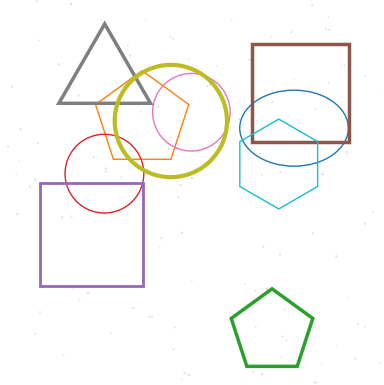[{"shape": "oval", "thickness": 1, "radius": 0.71, "center": [0.764, 0.667]}, {"shape": "pentagon", "thickness": 1, "radius": 0.64, "center": [0.369, 0.689]}, {"shape": "pentagon", "thickness": 2.5, "radius": 0.56, "center": [0.707, 0.138]}, {"shape": "circle", "thickness": 1, "radius": 0.51, "center": [0.271, 0.549]}, {"shape": "square", "thickness": 2, "radius": 0.67, "center": [0.237, 0.39]}, {"shape": "square", "thickness": 2.5, "radius": 0.63, "center": [0.781, 0.758]}, {"shape": "circle", "thickness": 1, "radius": 0.5, "center": [0.497, 0.709]}, {"shape": "triangle", "thickness": 2.5, "radius": 0.69, "center": [0.272, 0.8]}, {"shape": "circle", "thickness": 3, "radius": 0.73, "center": [0.444, 0.686]}, {"shape": "hexagon", "thickness": 1, "radius": 0.58, "center": [0.724, 0.574]}]